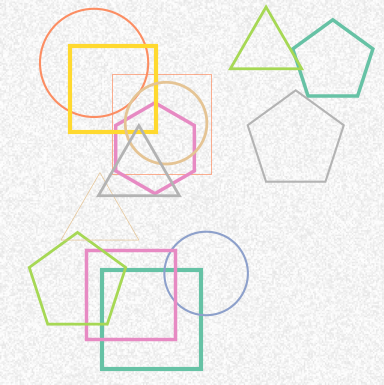[{"shape": "square", "thickness": 3, "radius": 0.64, "center": [0.393, 0.171]}, {"shape": "pentagon", "thickness": 2.5, "radius": 0.55, "center": [0.864, 0.839]}, {"shape": "square", "thickness": 0.5, "radius": 0.65, "center": [0.419, 0.677]}, {"shape": "circle", "thickness": 1.5, "radius": 0.7, "center": [0.244, 0.837]}, {"shape": "circle", "thickness": 1.5, "radius": 0.54, "center": [0.535, 0.29]}, {"shape": "square", "thickness": 2.5, "radius": 0.58, "center": [0.339, 0.234]}, {"shape": "hexagon", "thickness": 2.5, "radius": 0.59, "center": [0.403, 0.615]}, {"shape": "triangle", "thickness": 2, "radius": 0.54, "center": [0.691, 0.875]}, {"shape": "pentagon", "thickness": 2, "radius": 0.66, "center": [0.201, 0.265]}, {"shape": "square", "thickness": 3, "radius": 0.56, "center": [0.293, 0.769]}, {"shape": "circle", "thickness": 2, "radius": 0.53, "center": [0.431, 0.68]}, {"shape": "triangle", "thickness": 0.5, "radius": 0.58, "center": [0.26, 0.435]}, {"shape": "triangle", "thickness": 2, "radius": 0.61, "center": [0.361, 0.552]}, {"shape": "pentagon", "thickness": 1.5, "radius": 0.66, "center": [0.768, 0.634]}]